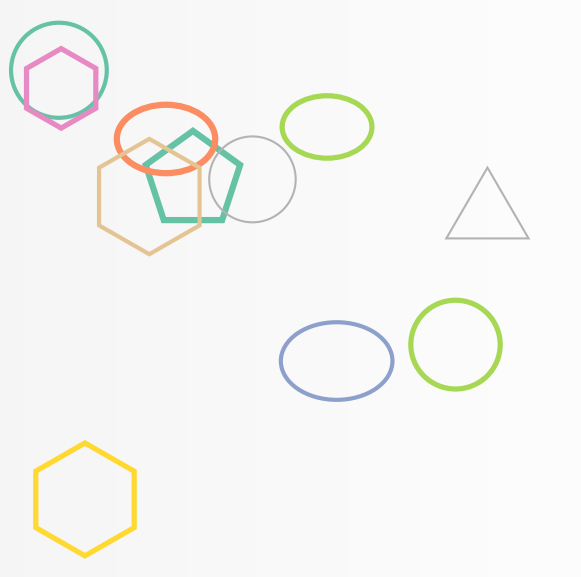[{"shape": "pentagon", "thickness": 3, "radius": 0.43, "center": [0.332, 0.687]}, {"shape": "circle", "thickness": 2, "radius": 0.41, "center": [0.101, 0.877]}, {"shape": "oval", "thickness": 3, "radius": 0.42, "center": [0.286, 0.759]}, {"shape": "oval", "thickness": 2, "radius": 0.48, "center": [0.579, 0.374]}, {"shape": "hexagon", "thickness": 2.5, "radius": 0.34, "center": [0.105, 0.846]}, {"shape": "oval", "thickness": 2.5, "radius": 0.39, "center": [0.563, 0.779]}, {"shape": "circle", "thickness": 2.5, "radius": 0.38, "center": [0.784, 0.402]}, {"shape": "hexagon", "thickness": 2.5, "radius": 0.49, "center": [0.146, 0.134]}, {"shape": "hexagon", "thickness": 2, "radius": 0.5, "center": [0.257, 0.659]}, {"shape": "circle", "thickness": 1, "radius": 0.37, "center": [0.434, 0.689]}, {"shape": "triangle", "thickness": 1, "radius": 0.41, "center": [0.839, 0.627]}]